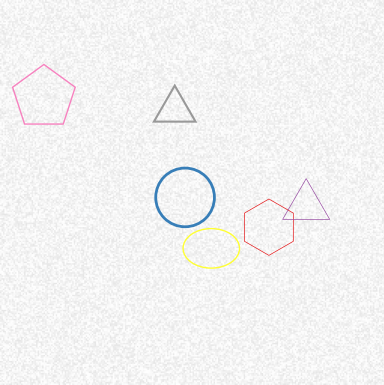[{"shape": "hexagon", "thickness": 0.5, "radius": 0.37, "center": [0.698, 0.41]}, {"shape": "circle", "thickness": 2, "radius": 0.38, "center": [0.481, 0.487]}, {"shape": "triangle", "thickness": 0.5, "radius": 0.35, "center": [0.795, 0.465]}, {"shape": "oval", "thickness": 1, "radius": 0.37, "center": [0.549, 0.355]}, {"shape": "pentagon", "thickness": 1, "radius": 0.43, "center": [0.114, 0.747]}, {"shape": "triangle", "thickness": 1.5, "radius": 0.31, "center": [0.454, 0.715]}]